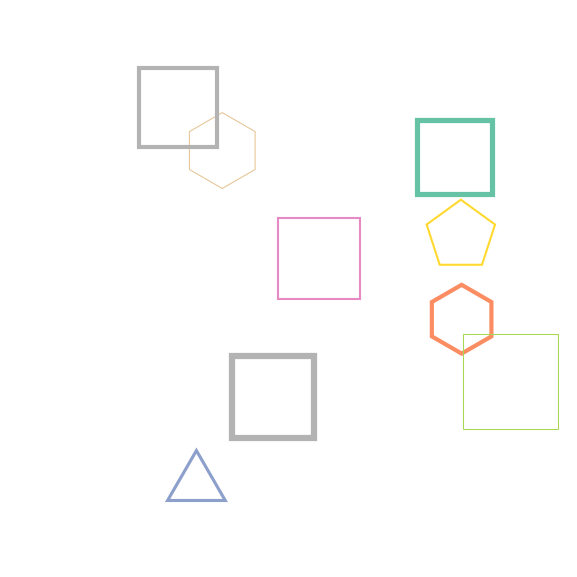[{"shape": "square", "thickness": 2.5, "radius": 0.32, "center": [0.787, 0.728]}, {"shape": "hexagon", "thickness": 2, "radius": 0.3, "center": [0.799, 0.446]}, {"shape": "triangle", "thickness": 1.5, "radius": 0.29, "center": [0.34, 0.161]}, {"shape": "square", "thickness": 1, "radius": 0.35, "center": [0.552, 0.552]}, {"shape": "square", "thickness": 0.5, "radius": 0.41, "center": [0.883, 0.338]}, {"shape": "pentagon", "thickness": 1, "radius": 0.31, "center": [0.798, 0.591]}, {"shape": "hexagon", "thickness": 0.5, "radius": 0.33, "center": [0.385, 0.738]}, {"shape": "square", "thickness": 2, "radius": 0.34, "center": [0.308, 0.813]}, {"shape": "square", "thickness": 3, "radius": 0.35, "center": [0.473, 0.311]}]